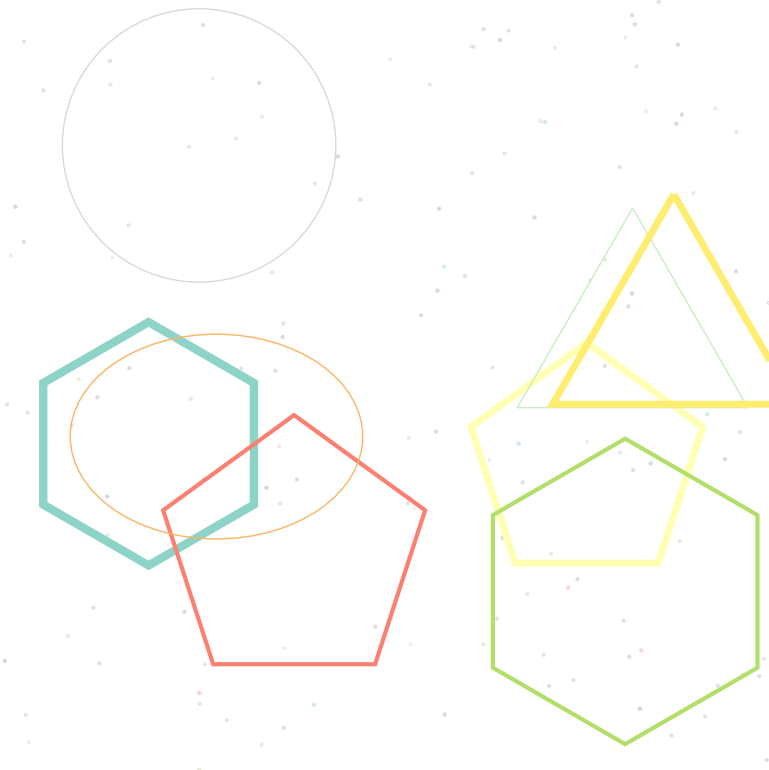[{"shape": "hexagon", "thickness": 3, "radius": 0.79, "center": [0.193, 0.424]}, {"shape": "pentagon", "thickness": 2.5, "radius": 0.79, "center": [0.762, 0.397]}, {"shape": "pentagon", "thickness": 1.5, "radius": 0.89, "center": [0.382, 0.282]}, {"shape": "oval", "thickness": 0.5, "radius": 0.95, "center": [0.281, 0.433]}, {"shape": "hexagon", "thickness": 1.5, "radius": 0.99, "center": [0.812, 0.232]}, {"shape": "circle", "thickness": 0.5, "radius": 0.89, "center": [0.259, 0.811]}, {"shape": "triangle", "thickness": 0.5, "radius": 0.86, "center": [0.822, 0.557]}, {"shape": "triangle", "thickness": 2.5, "radius": 0.91, "center": [0.875, 0.566]}]